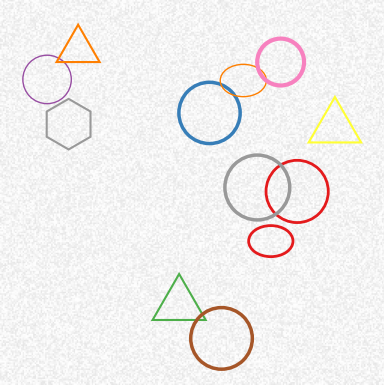[{"shape": "circle", "thickness": 2, "radius": 0.4, "center": [0.772, 0.503]}, {"shape": "oval", "thickness": 2, "radius": 0.29, "center": [0.703, 0.374]}, {"shape": "circle", "thickness": 2.5, "radius": 0.4, "center": [0.544, 0.707]}, {"shape": "triangle", "thickness": 1.5, "radius": 0.4, "center": [0.465, 0.209]}, {"shape": "circle", "thickness": 1, "radius": 0.31, "center": [0.122, 0.794]}, {"shape": "oval", "thickness": 1, "radius": 0.3, "center": [0.632, 0.791]}, {"shape": "triangle", "thickness": 1.5, "radius": 0.32, "center": [0.203, 0.871]}, {"shape": "triangle", "thickness": 1.5, "radius": 0.39, "center": [0.87, 0.669]}, {"shape": "circle", "thickness": 2.5, "radius": 0.4, "center": [0.575, 0.121]}, {"shape": "circle", "thickness": 3, "radius": 0.3, "center": [0.729, 0.839]}, {"shape": "hexagon", "thickness": 1.5, "radius": 0.33, "center": [0.178, 0.678]}, {"shape": "circle", "thickness": 2.5, "radius": 0.42, "center": [0.668, 0.513]}]